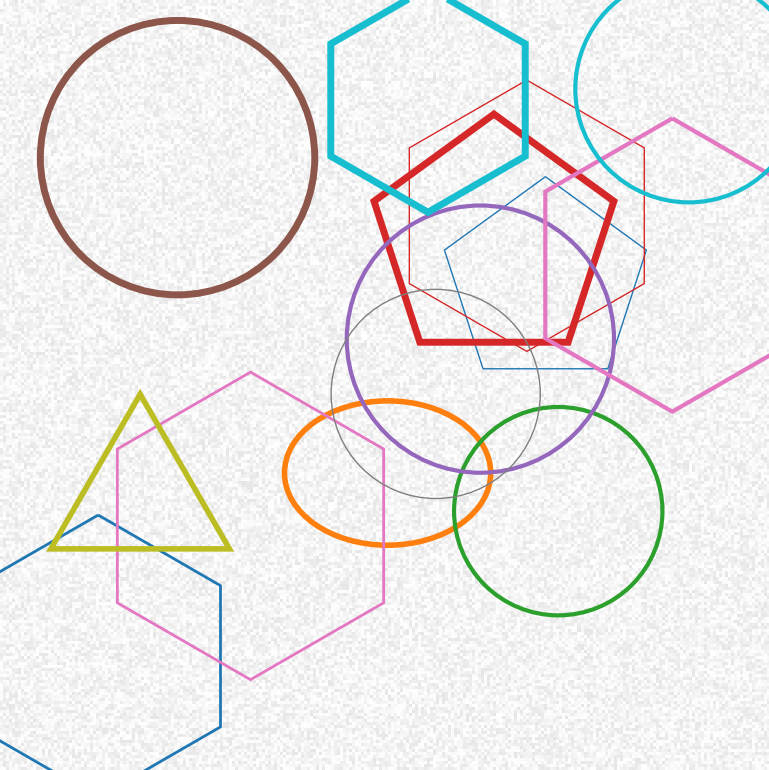[{"shape": "pentagon", "thickness": 0.5, "radius": 0.69, "center": [0.708, 0.633]}, {"shape": "hexagon", "thickness": 1, "radius": 0.92, "center": [0.127, 0.148]}, {"shape": "oval", "thickness": 2, "radius": 0.67, "center": [0.503, 0.386]}, {"shape": "circle", "thickness": 1.5, "radius": 0.68, "center": [0.725, 0.336]}, {"shape": "hexagon", "thickness": 0.5, "radius": 0.88, "center": [0.684, 0.72]}, {"shape": "pentagon", "thickness": 2.5, "radius": 0.82, "center": [0.642, 0.688]}, {"shape": "circle", "thickness": 1.5, "radius": 0.87, "center": [0.624, 0.56]}, {"shape": "circle", "thickness": 2.5, "radius": 0.89, "center": [0.231, 0.795]}, {"shape": "hexagon", "thickness": 1.5, "radius": 0.95, "center": [0.873, 0.656]}, {"shape": "hexagon", "thickness": 1, "radius": 1.0, "center": [0.325, 0.317]}, {"shape": "circle", "thickness": 0.5, "radius": 0.68, "center": [0.566, 0.488]}, {"shape": "triangle", "thickness": 2, "radius": 0.67, "center": [0.182, 0.354]}, {"shape": "hexagon", "thickness": 2.5, "radius": 0.73, "center": [0.556, 0.87]}, {"shape": "circle", "thickness": 1.5, "radius": 0.74, "center": [0.894, 0.884]}]